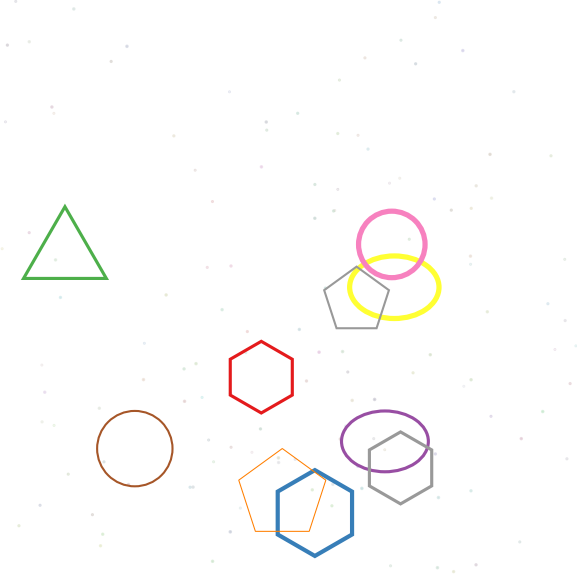[{"shape": "hexagon", "thickness": 1.5, "radius": 0.31, "center": [0.452, 0.346]}, {"shape": "hexagon", "thickness": 2, "radius": 0.37, "center": [0.545, 0.111]}, {"shape": "triangle", "thickness": 1.5, "radius": 0.41, "center": [0.112, 0.558]}, {"shape": "oval", "thickness": 1.5, "radius": 0.38, "center": [0.667, 0.235]}, {"shape": "pentagon", "thickness": 0.5, "radius": 0.4, "center": [0.489, 0.143]}, {"shape": "oval", "thickness": 2.5, "radius": 0.39, "center": [0.683, 0.502]}, {"shape": "circle", "thickness": 1, "radius": 0.33, "center": [0.233, 0.222]}, {"shape": "circle", "thickness": 2.5, "radius": 0.29, "center": [0.678, 0.576]}, {"shape": "pentagon", "thickness": 1, "radius": 0.29, "center": [0.617, 0.478]}, {"shape": "hexagon", "thickness": 1.5, "radius": 0.31, "center": [0.694, 0.189]}]